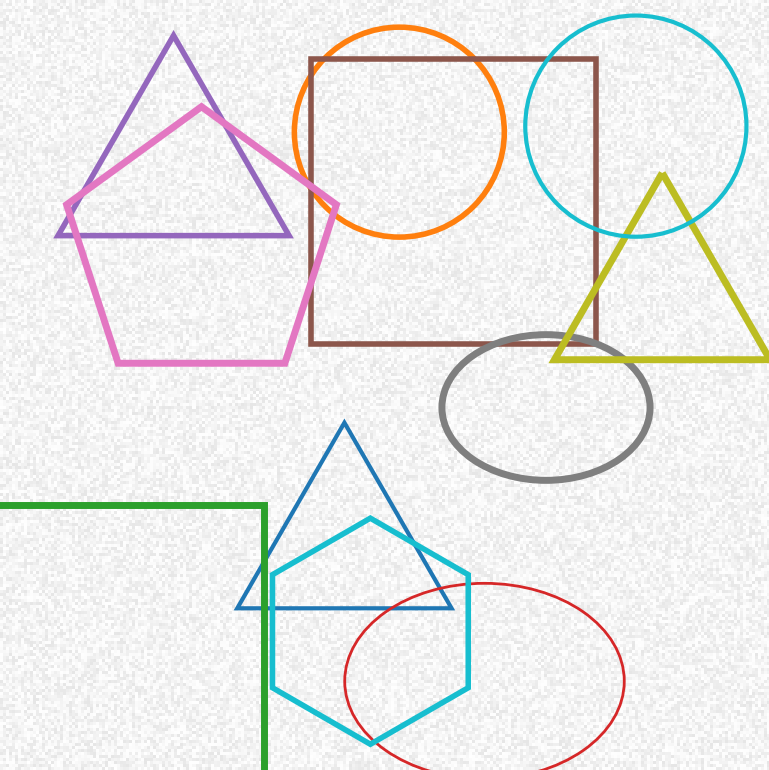[{"shape": "triangle", "thickness": 1.5, "radius": 0.8, "center": [0.447, 0.29]}, {"shape": "circle", "thickness": 2, "radius": 0.68, "center": [0.519, 0.828]}, {"shape": "square", "thickness": 2.5, "radius": 0.9, "center": [0.163, 0.165]}, {"shape": "oval", "thickness": 1, "radius": 0.91, "center": [0.629, 0.115]}, {"shape": "triangle", "thickness": 2, "radius": 0.87, "center": [0.225, 0.781]}, {"shape": "square", "thickness": 2, "radius": 0.93, "center": [0.589, 0.739]}, {"shape": "pentagon", "thickness": 2.5, "radius": 0.92, "center": [0.262, 0.677]}, {"shape": "oval", "thickness": 2.5, "radius": 0.68, "center": [0.709, 0.471]}, {"shape": "triangle", "thickness": 2.5, "radius": 0.81, "center": [0.86, 0.614]}, {"shape": "hexagon", "thickness": 2, "radius": 0.73, "center": [0.481, 0.18]}, {"shape": "circle", "thickness": 1.5, "radius": 0.72, "center": [0.826, 0.836]}]